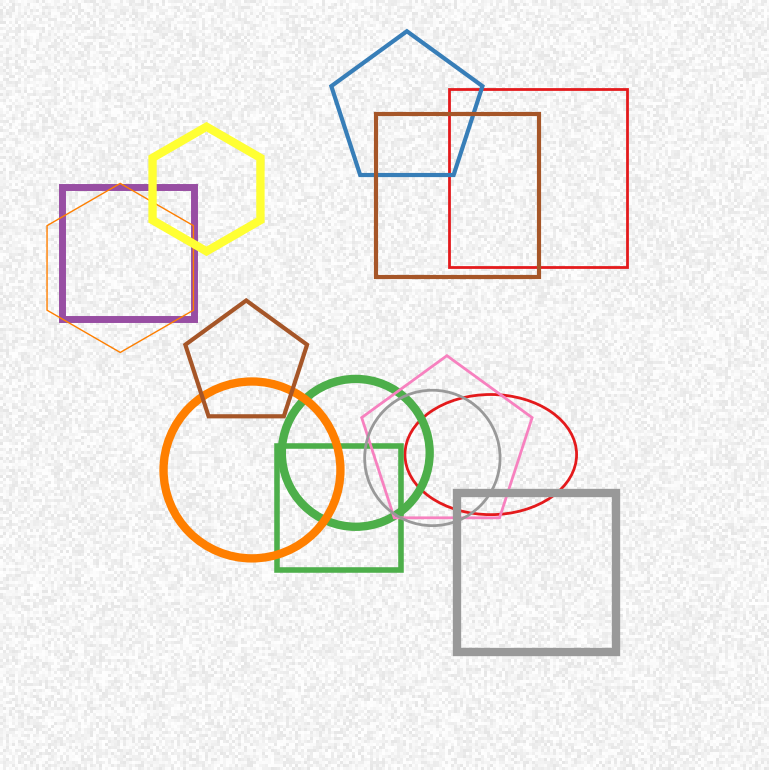[{"shape": "oval", "thickness": 1, "radius": 0.56, "center": [0.637, 0.41]}, {"shape": "square", "thickness": 1, "radius": 0.58, "center": [0.699, 0.769]}, {"shape": "pentagon", "thickness": 1.5, "radius": 0.52, "center": [0.528, 0.856]}, {"shape": "square", "thickness": 2, "radius": 0.4, "center": [0.44, 0.34]}, {"shape": "circle", "thickness": 3, "radius": 0.48, "center": [0.462, 0.412]}, {"shape": "square", "thickness": 2.5, "radius": 0.43, "center": [0.166, 0.671]}, {"shape": "circle", "thickness": 3, "radius": 0.57, "center": [0.327, 0.39]}, {"shape": "hexagon", "thickness": 0.5, "radius": 0.55, "center": [0.156, 0.652]}, {"shape": "hexagon", "thickness": 3, "radius": 0.4, "center": [0.268, 0.755]}, {"shape": "pentagon", "thickness": 1.5, "radius": 0.42, "center": [0.32, 0.527]}, {"shape": "square", "thickness": 1.5, "radius": 0.53, "center": [0.594, 0.746]}, {"shape": "pentagon", "thickness": 1, "radius": 0.58, "center": [0.58, 0.422]}, {"shape": "circle", "thickness": 1, "radius": 0.44, "center": [0.562, 0.405]}, {"shape": "square", "thickness": 3, "radius": 0.52, "center": [0.697, 0.257]}]